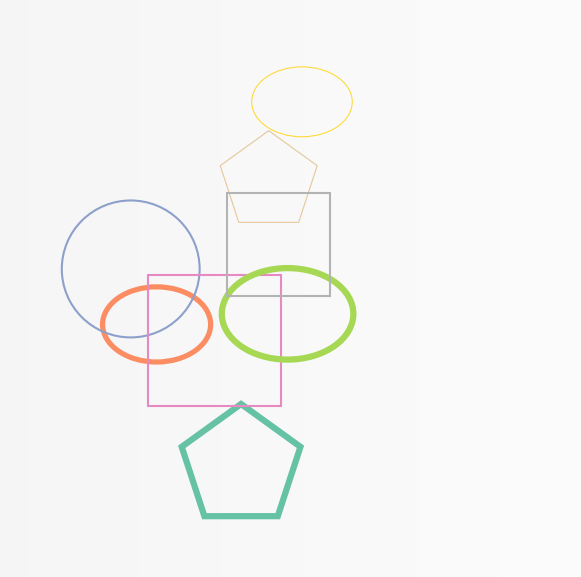[{"shape": "pentagon", "thickness": 3, "radius": 0.54, "center": [0.415, 0.192]}, {"shape": "oval", "thickness": 2.5, "radius": 0.46, "center": [0.269, 0.437]}, {"shape": "circle", "thickness": 1, "radius": 0.59, "center": [0.225, 0.533]}, {"shape": "square", "thickness": 1, "radius": 0.57, "center": [0.369, 0.409]}, {"shape": "oval", "thickness": 3, "radius": 0.57, "center": [0.495, 0.456]}, {"shape": "oval", "thickness": 0.5, "radius": 0.43, "center": [0.52, 0.823]}, {"shape": "pentagon", "thickness": 0.5, "radius": 0.44, "center": [0.462, 0.685]}, {"shape": "square", "thickness": 1, "radius": 0.44, "center": [0.48, 0.576]}]